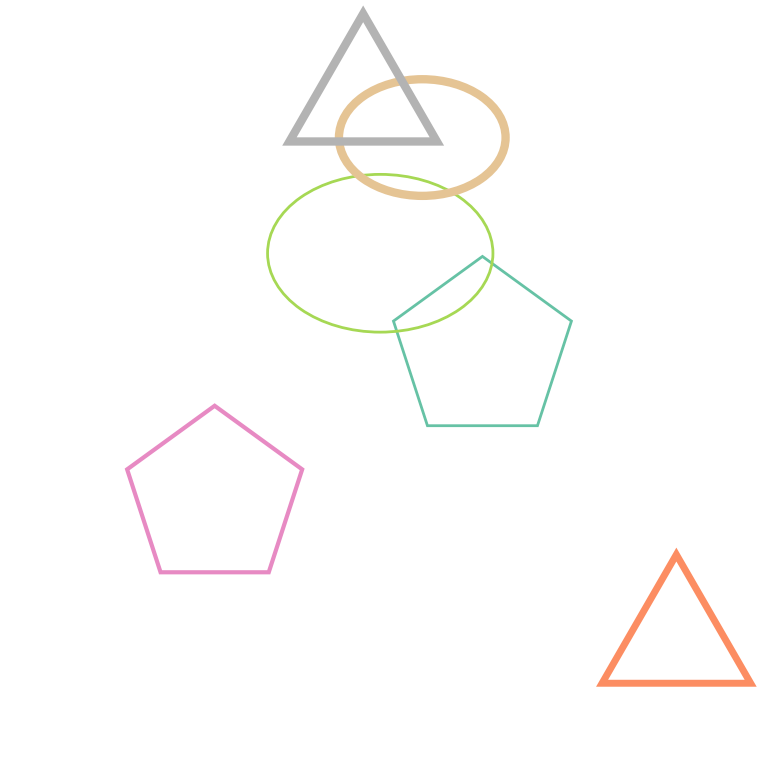[{"shape": "pentagon", "thickness": 1, "radius": 0.61, "center": [0.627, 0.545]}, {"shape": "triangle", "thickness": 2.5, "radius": 0.56, "center": [0.878, 0.168]}, {"shape": "pentagon", "thickness": 1.5, "radius": 0.6, "center": [0.279, 0.353]}, {"shape": "oval", "thickness": 1, "radius": 0.73, "center": [0.494, 0.671]}, {"shape": "oval", "thickness": 3, "radius": 0.54, "center": [0.548, 0.821]}, {"shape": "triangle", "thickness": 3, "radius": 0.55, "center": [0.472, 0.872]}]